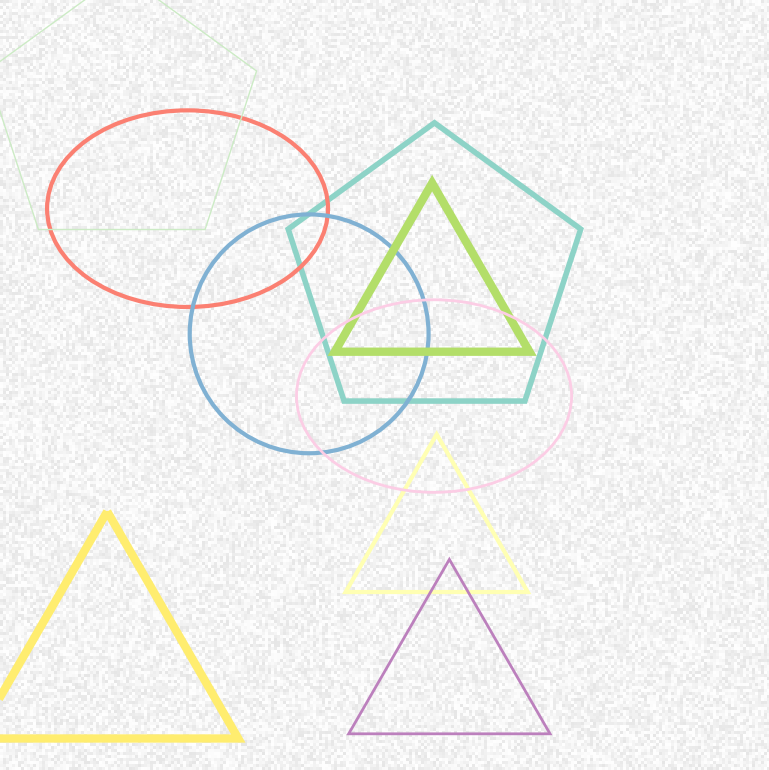[{"shape": "pentagon", "thickness": 2, "radius": 1.0, "center": [0.564, 0.641]}, {"shape": "triangle", "thickness": 1.5, "radius": 0.68, "center": [0.567, 0.299]}, {"shape": "oval", "thickness": 1.5, "radius": 0.91, "center": [0.244, 0.729]}, {"shape": "circle", "thickness": 1.5, "radius": 0.78, "center": [0.401, 0.566]}, {"shape": "triangle", "thickness": 3, "radius": 0.73, "center": [0.561, 0.616]}, {"shape": "oval", "thickness": 1, "radius": 0.89, "center": [0.564, 0.486]}, {"shape": "triangle", "thickness": 1, "radius": 0.75, "center": [0.584, 0.122]}, {"shape": "pentagon", "thickness": 0.5, "radius": 0.92, "center": [0.158, 0.851]}, {"shape": "triangle", "thickness": 3, "radius": 0.98, "center": [0.139, 0.139]}]